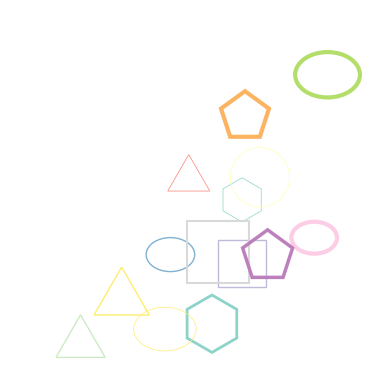[{"shape": "hexagon", "thickness": 2, "radius": 0.37, "center": [0.551, 0.159]}, {"shape": "hexagon", "thickness": 0.5, "radius": 0.29, "center": [0.629, 0.481]}, {"shape": "circle", "thickness": 0.5, "radius": 0.39, "center": [0.675, 0.54]}, {"shape": "square", "thickness": 1, "radius": 0.31, "center": [0.628, 0.315]}, {"shape": "triangle", "thickness": 0.5, "radius": 0.32, "center": [0.49, 0.535]}, {"shape": "oval", "thickness": 1, "radius": 0.32, "center": [0.443, 0.339]}, {"shape": "pentagon", "thickness": 3, "radius": 0.33, "center": [0.636, 0.698]}, {"shape": "oval", "thickness": 3, "radius": 0.42, "center": [0.851, 0.806]}, {"shape": "oval", "thickness": 3, "radius": 0.3, "center": [0.816, 0.383]}, {"shape": "square", "thickness": 1.5, "radius": 0.41, "center": [0.566, 0.346]}, {"shape": "pentagon", "thickness": 2.5, "radius": 0.34, "center": [0.695, 0.335]}, {"shape": "triangle", "thickness": 1, "radius": 0.37, "center": [0.209, 0.109]}, {"shape": "triangle", "thickness": 1, "radius": 0.41, "center": [0.316, 0.223]}, {"shape": "oval", "thickness": 0.5, "radius": 0.41, "center": [0.428, 0.145]}]